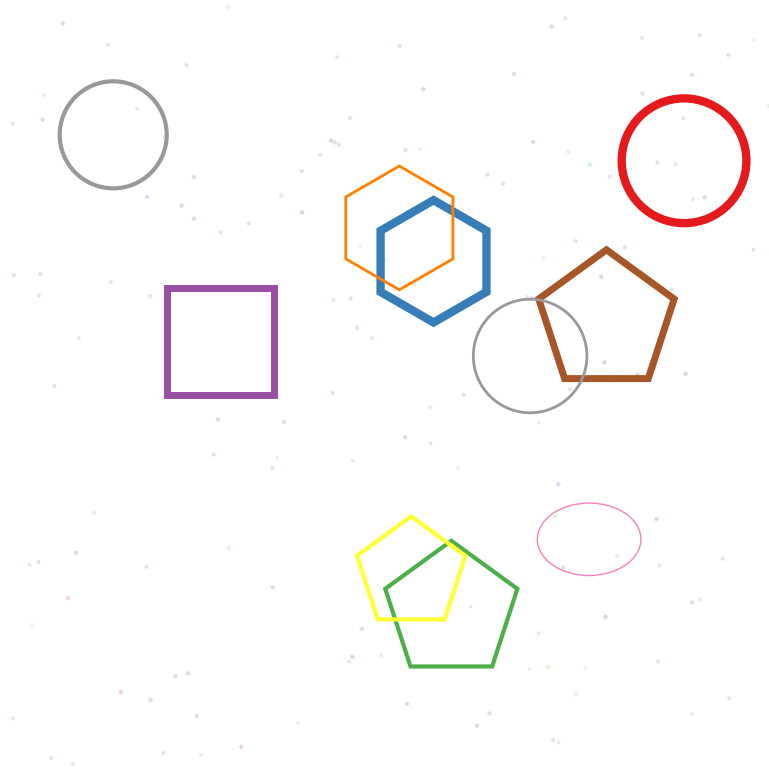[{"shape": "circle", "thickness": 3, "radius": 0.4, "center": [0.888, 0.791]}, {"shape": "hexagon", "thickness": 3, "radius": 0.4, "center": [0.563, 0.661]}, {"shape": "pentagon", "thickness": 1.5, "radius": 0.45, "center": [0.586, 0.207]}, {"shape": "square", "thickness": 2.5, "radius": 0.35, "center": [0.286, 0.557]}, {"shape": "hexagon", "thickness": 1, "radius": 0.4, "center": [0.519, 0.704]}, {"shape": "pentagon", "thickness": 1.5, "radius": 0.37, "center": [0.534, 0.255]}, {"shape": "pentagon", "thickness": 2.5, "radius": 0.46, "center": [0.788, 0.583]}, {"shape": "oval", "thickness": 0.5, "radius": 0.34, "center": [0.765, 0.3]}, {"shape": "circle", "thickness": 1, "radius": 0.37, "center": [0.688, 0.538]}, {"shape": "circle", "thickness": 1.5, "radius": 0.35, "center": [0.147, 0.825]}]